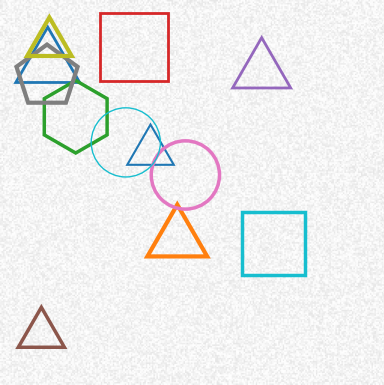[{"shape": "triangle", "thickness": 2, "radius": 0.48, "center": [0.124, 0.834]}, {"shape": "triangle", "thickness": 1.5, "radius": 0.35, "center": [0.391, 0.607]}, {"shape": "triangle", "thickness": 3, "radius": 0.45, "center": [0.46, 0.379]}, {"shape": "hexagon", "thickness": 2.5, "radius": 0.47, "center": [0.197, 0.697]}, {"shape": "square", "thickness": 2, "radius": 0.44, "center": [0.348, 0.878]}, {"shape": "triangle", "thickness": 2, "radius": 0.44, "center": [0.68, 0.815]}, {"shape": "triangle", "thickness": 2.5, "radius": 0.35, "center": [0.107, 0.133]}, {"shape": "circle", "thickness": 2.5, "radius": 0.44, "center": [0.482, 0.546]}, {"shape": "pentagon", "thickness": 3, "radius": 0.42, "center": [0.122, 0.801]}, {"shape": "triangle", "thickness": 3, "radius": 0.33, "center": [0.128, 0.888]}, {"shape": "square", "thickness": 2.5, "radius": 0.41, "center": [0.71, 0.368]}, {"shape": "circle", "thickness": 1, "radius": 0.45, "center": [0.327, 0.63]}]